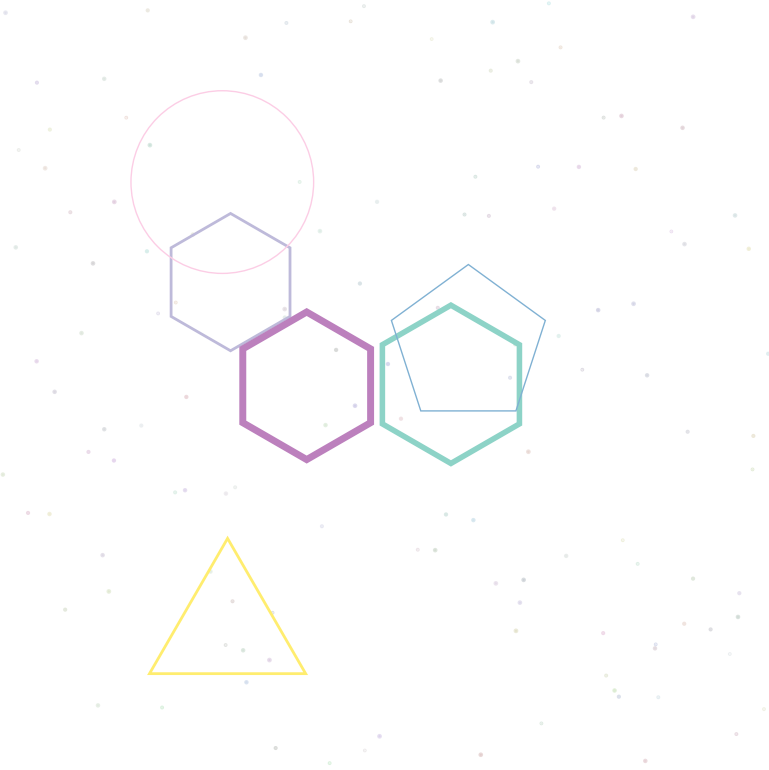[{"shape": "hexagon", "thickness": 2, "radius": 0.51, "center": [0.586, 0.501]}, {"shape": "hexagon", "thickness": 1, "radius": 0.45, "center": [0.299, 0.634]}, {"shape": "pentagon", "thickness": 0.5, "radius": 0.53, "center": [0.608, 0.551]}, {"shape": "circle", "thickness": 0.5, "radius": 0.59, "center": [0.289, 0.764]}, {"shape": "hexagon", "thickness": 2.5, "radius": 0.48, "center": [0.398, 0.499]}, {"shape": "triangle", "thickness": 1, "radius": 0.59, "center": [0.296, 0.184]}]